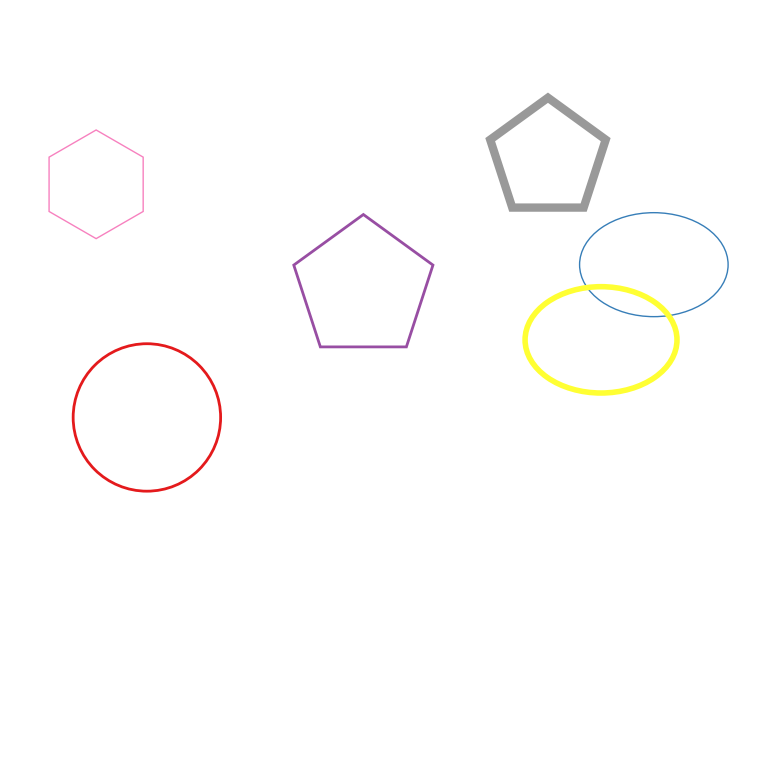[{"shape": "circle", "thickness": 1, "radius": 0.48, "center": [0.191, 0.458]}, {"shape": "oval", "thickness": 0.5, "radius": 0.48, "center": [0.849, 0.656]}, {"shape": "pentagon", "thickness": 1, "radius": 0.48, "center": [0.472, 0.626]}, {"shape": "oval", "thickness": 2, "radius": 0.49, "center": [0.781, 0.559]}, {"shape": "hexagon", "thickness": 0.5, "radius": 0.35, "center": [0.125, 0.761]}, {"shape": "pentagon", "thickness": 3, "radius": 0.39, "center": [0.712, 0.794]}]